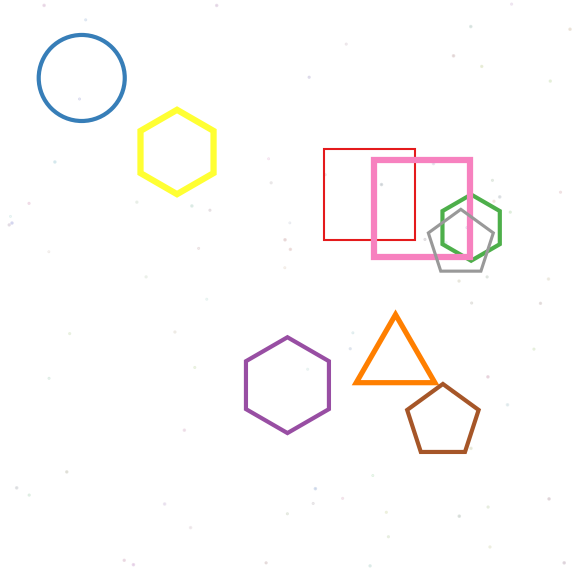[{"shape": "square", "thickness": 1, "radius": 0.39, "center": [0.639, 0.662]}, {"shape": "circle", "thickness": 2, "radius": 0.37, "center": [0.142, 0.864]}, {"shape": "hexagon", "thickness": 2, "radius": 0.29, "center": [0.816, 0.605]}, {"shape": "hexagon", "thickness": 2, "radius": 0.41, "center": [0.498, 0.332]}, {"shape": "triangle", "thickness": 2.5, "radius": 0.39, "center": [0.685, 0.376]}, {"shape": "hexagon", "thickness": 3, "radius": 0.37, "center": [0.307, 0.736]}, {"shape": "pentagon", "thickness": 2, "radius": 0.33, "center": [0.767, 0.269]}, {"shape": "square", "thickness": 3, "radius": 0.42, "center": [0.731, 0.638]}, {"shape": "pentagon", "thickness": 1.5, "radius": 0.3, "center": [0.798, 0.577]}]